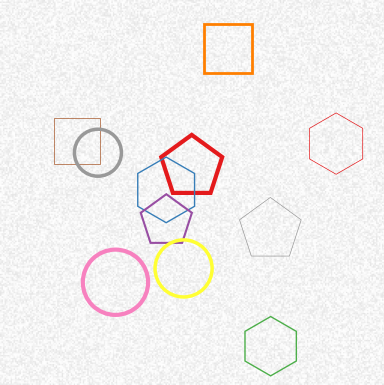[{"shape": "hexagon", "thickness": 0.5, "radius": 0.4, "center": [0.873, 0.627]}, {"shape": "pentagon", "thickness": 3, "radius": 0.42, "center": [0.498, 0.566]}, {"shape": "hexagon", "thickness": 1, "radius": 0.43, "center": [0.432, 0.507]}, {"shape": "hexagon", "thickness": 1, "radius": 0.39, "center": [0.703, 0.101]}, {"shape": "pentagon", "thickness": 1.5, "radius": 0.35, "center": [0.432, 0.426]}, {"shape": "square", "thickness": 2, "radius": 0.31, "center": [0.593, 0.874]}, {"shape": "circle", "thickness": 2.5, "radius": 0.37, "center": [0.477, 0.303]}, {"shape": "square", "thickness": 0.5, "radius": 0.3, "center": [0.199, 0.633]}, {"shape": "circle", "thickness": 3, "radius": 0.42, "center": [0.3, 0.267]}, {"shape": "pentagon", "thickness": 0.5, "radius": 0.42, "center": [0.702, 0.403]}, {"shape": "circle", "thickness": 2.5, "radius": 0.31, "center": [0.254, 0.603]}]